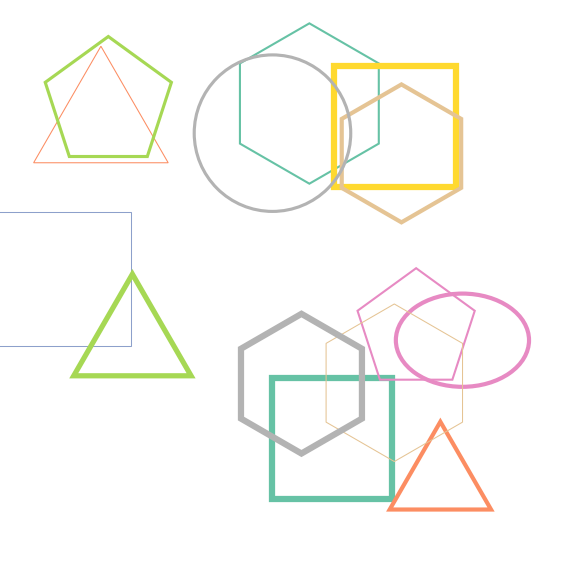[{"shape": "square", "thickness": 3, "radius": 0.52, "center": [0.575, 0.24]}, {"shape": "hexagon", "thickness": 1, "radius": 0.69, "center": [0.536, 0.82]}, {"shape": "triangle", "thickness": 0.5, "radius": 0.67, "center": [0.175, 0.785]}, {"shape": "triangle", "thickness": 2, "radius": 0.51, "center": [0.763, 0.168]}, {"shape": "square", "thickness": 0.5, "radius": 0.58, "center": [0.111, 0.516]}, {"shape": "pentagon", "thickness": 1, "radius": 0.53, "center": [0.721, 0.428]}, {"shape": "oval", "thickness": 2, "radius": 0.58, "center": [0.801, 0.41]}, {"shape": "pentagon", "thickness": 1.5, "radius": 0.57, "center": [0.188, 0.821]}, {"shape": "triangle", "thickness": 2.5, "radius": 0.59, "center": [0.229, 0.407]}, {"shape": "square", "thickness": 3, "radius": 0.53, "center": [0.684, 0.78]}, {"shape": "hexagon", "thickness": 2, "radius": 0.6, "center": [0.695, 0.734]}, {"shape": "hexagon", "thickness": 0.5, "radius": 0.68, "center": [0.683, 0.336]}, {"shape": "circle", "thickness": 1.5, "radius": 0.68, "center": [0.472, 0.769]}, {"shape": "hexagon", "thickness": 3, "radius": 0.6, "center": [0.522, 0.335]}]